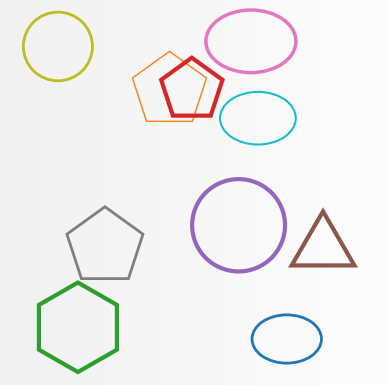[{"shape": "oval", "thickness": 2, "radius": 0.45, "center": [0.74, 0.119]}, {"shape": "pentagon", "thickness": 1, "radius": 0.5, "center": [0.437, 0.766]}, {"shape": "hexagon", "thickness": 3, "radius": 0.58, "center": [0.201, 0.15]}, {"shape": "pentagon", "thickness": 3, "radius": 0.42, "center": [0.495, 0.767]}, {"shape": "circle", "thickness": 3, "radius": 0.6, "center": [0.616, 0.415]}, {"shape": "triangle", "thickness": 3, "radius": 0.47, "center": [0.834, 0.357]}, {"shape": "oval", "thickness": 2.5, "radius": 0.58, "center": [0.648, 0.893]}, {"shape": "pentagon", "thickness": 2, "radius": 0.52, "center": [0.271, 0.36]}, {"shape": "circle", "thickness": 2, "radius": 0.45, "center": [0.149, 0.879]}, {"shape": "oval", "thickness": 1.5, "radius": 0.49, "center": [0.666, 0.693]}]